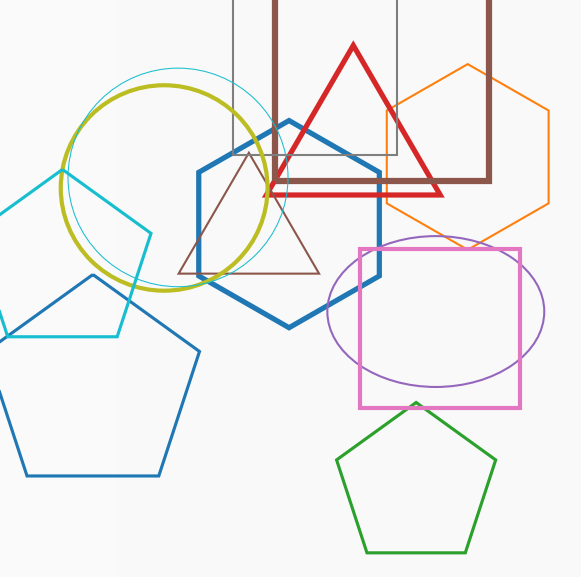[{"shape": "pentagon", "thickness": 1.5, "radius": 0.96, "center": [0.16, 0.331]}, {"shape": "hexagon", "thickness": 2.5, "radius": 0.9, "center": [0.497, 0.611]}, {"shape": "hexagon", "thickness": 1, "radius": 0.8, "center": [0.805, 0.727]}, {"shape": "pentagon", "thickness": 1.5, "radius": 0.72, "center": [0.716, 0.158]}, {"shape": "triangle", "thickness": 2.5, "radius": 0.86, "center": [0.608, 0.748]}, {"shape": "oval", "thickness": 1, "radius": 0.93, "center": [0.75, 0.46]}, {"shape": "triangle", "thickness": 1, "radius": 0.7, "center": [0.428, 0.595]}, {"shape": "square", "thickness": 3, "radius": 0.92, "center": [0.657, 0.87]}, {"shape": "square", "thickness": 2, "radius": 0.69, "center": [0.757, 0.43]}, {"shape": "square", "thickness": 1, "radius": 0.71, "center": [0.542, 0.872]}, {"shape": "circle", "thickness": 2, "radius": 0.89, "center": [0.282, 0.674]}, {"shape": "circle", "thickness": 0.5, "radius": 0.95, "center": [0.306, 0.692]}, {"shape": "pentagon", "thickness": 1.5, "radius": 0.8, "center": [0.107, 0.546]}]